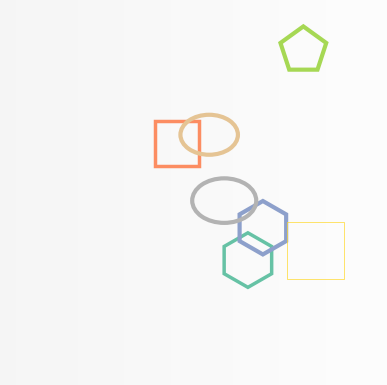[{"shape": "hexagon", "thickness": 2.5, "radius": 0.35, "center": [0.64, 0.324]}, {"shape": "square", "thickness": 2.5, "radius": 0.29, "center": [0.457, 0.627]}, {"shape": "hexagon", "thickness": 3, "radius": 0.35, "center": [0.678, 0.409]}, {"shape": "pentagon", "thickness": 3, "radius": 0.31, "center": [0.783, 0.869]}, {"shape": "square", "thickness": 0.5, "radius": 0.37, "center": [0.814, 0.349]}, {"shape": "oval", "thickness": 3, "radius": 0.37, "center": [0.54, 0.65]}, {"shape": "oval", "thickness": 3, "radius": 0.41, "center": [0.579, 0.479]}]